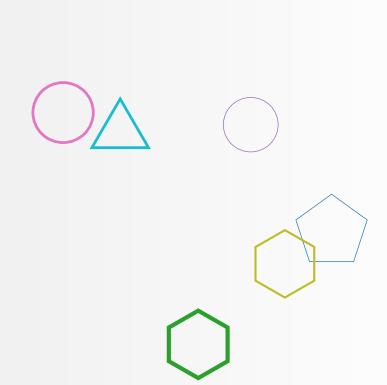[{"shape": "pentagon", "thickness": 0.5, "radius": 0.48, "center": [0.856, 0.399]}, {"shape": "hexagon", "thickness": 3, "radius": 0.44, "center": [0.512, 0.106]}, {"shape": "circle", "thickness": 0.5, "radius": 0.35, "center": [0.647, 0.676]}, {"shape": "circle", "thickness": 2, "radius": 0.39, "center": [0.163, 0.708]}, {"shape": "hexagon", "thickness": 1.5, "radius": 0.44, "center": [0.735, 0.315]}, {"shape": "triangle", "thickness": 2, "radius": 0.42, "center": [0.31, 0.659]}]